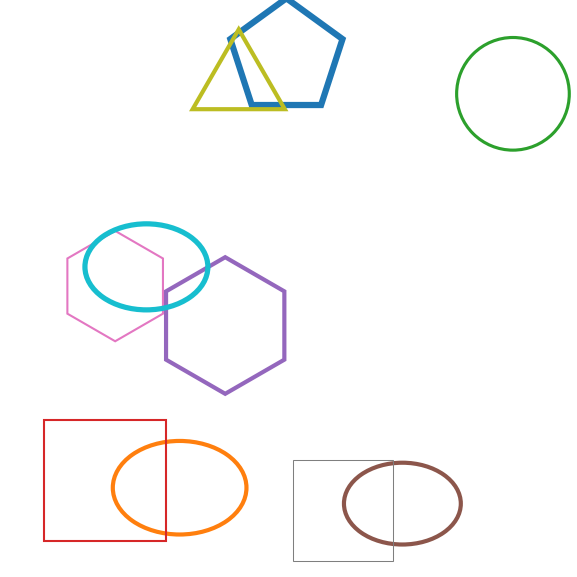[{"shape": "pentagon", "thickness": 3, "radius": 0.51, "center": [0.496, 0.9]}, {"shape": "oval", "thickness": 2, "radius": 0.58, "center": [0.311, 0.155]}, {"shape": "circle", "thickness": 1.5, "radius": 0.49, "center": [0.888, 0.837]}, {"shape": "square", "thickness": 1, "radius": 0.53, "center": [0.182, 0.167]}, {"shape": "hexagon", "thickness": 2, "radius": 0.59, "center": [0.39, 0.435]}, {"shape": "oval", "thickness": 2, "radius": 0.51, "center": [0.697, 0.127]}, {"shape": "hexagon", "thickness": 1, "radius": 0.48, "center": [0.199, 0.504]}, {"shape": "square", "thickness": 0.5, "radius": 0.43, "center": [0.594, 0.115]}, {"shape": "triangle", "thickness": 2, "radius": 0.46, "center": [0.413, 0.856]}, {"shape": "oval", "thickness": 2.5, "radius": 0.53, "center": [0.254, 0.537]}]